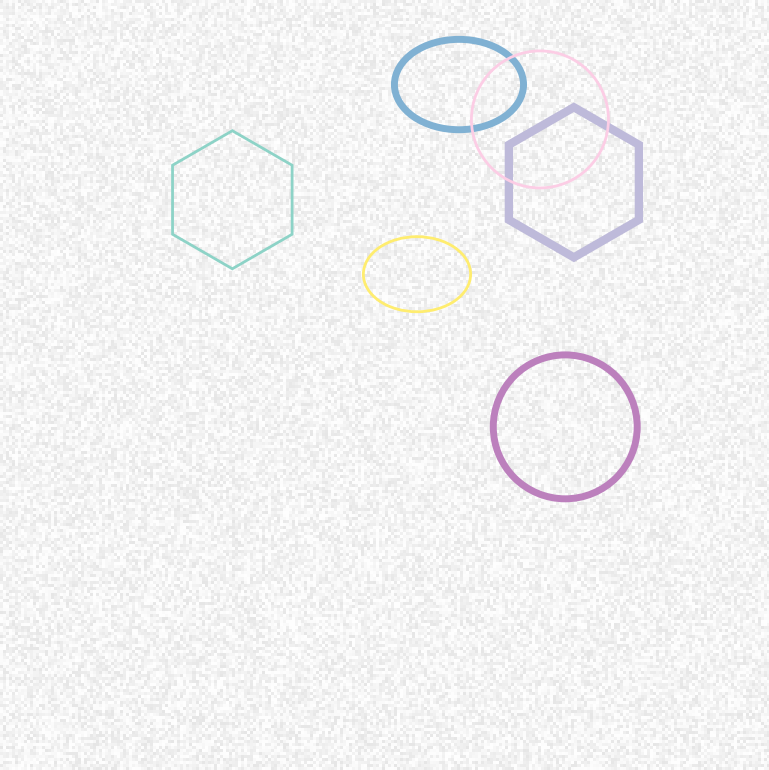[{"shape": "hexagon", "thickness": 1, "radius": 0.45, "center": [0.302, 0.741]}, {"shape": "hexagon", "thickness": 3, "radius": 0.49, "center": [0.745, 0.763]}, {"shape": "oval", "thickness": 2.5, "radius": 0.42, "center": [0.596, 0.89]}, {"shape": "circle", "thickness": 1, "radius": 0.44, "center": [0.701, 0.845]}, {"shape": "circle", "thickness": 2.5, "radius": 0.47, "center": [0.734, 0.446]}, {"shape": "oval", "thickness": 1, "radius": 0.35, "center": [0.542, 0.644]}]